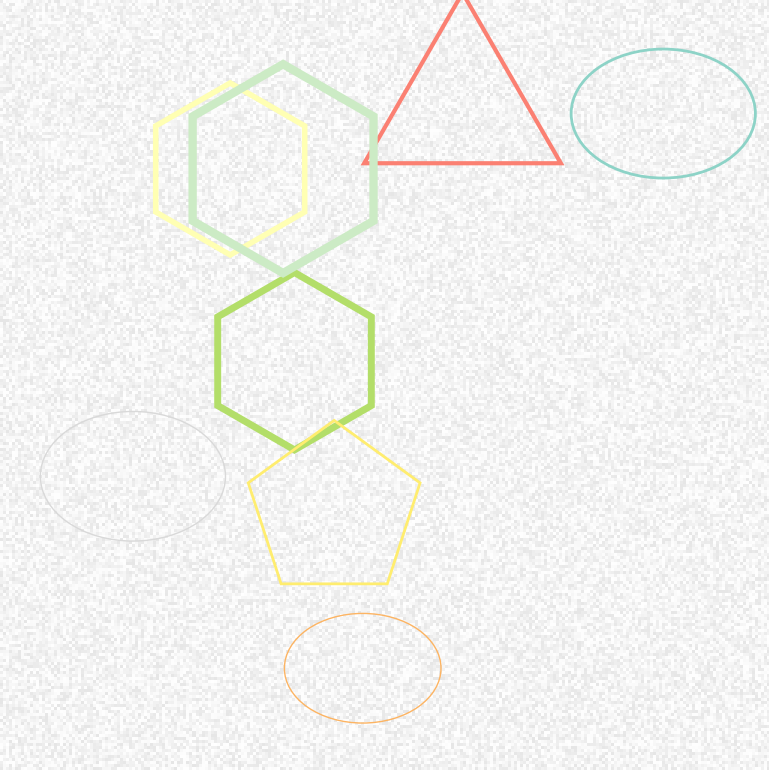[{"shape": "oval", "thickness": 1, "radius": 0.6, "center": [0.861, 0.853]}, {"shape": "hexagon", "thickness": 2, "radius": 0.56, "center": [0.299, 0.781]}, {"shape": "triangle", "thickness": 1.5, "radius": 0.74, "center": [0.601, 0.862]}, {"shape": "oval", "thickness": 0.5, "radius": 0.51, "center": [0.471, 0.132]}, {"shape": "hexagon", "thickness": 2.5, "radius": 0.58, "center": [0.382, 0.531]}, {"shape": "oval", "thickness": 0.5, "radius": 0.6, "center": [0.173, 0.381]}, {"shape": "hexagon", "thickness": 3, "radius": 0.68, "center": [0.368, 0.781]}, {"shape": "pentagon", "thickness": 1, "radius": 0.59, "center": [0.434, 0.337]}]